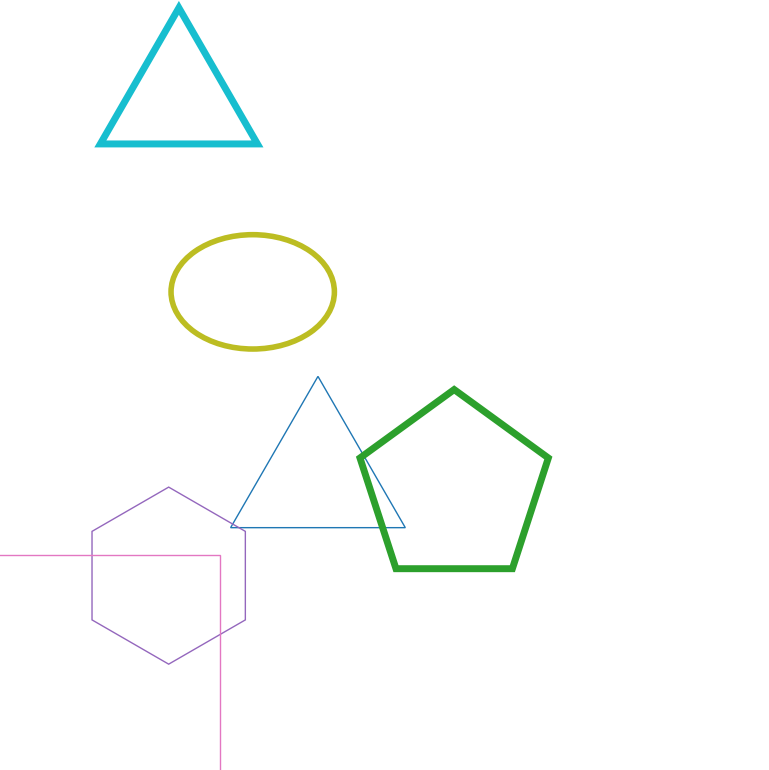[{"shape": "triangle", "thickness": 0.5, "radius": 0.65, "center": [0.413, 0.38]}, {"shape": "pentagon", "thickness": 2.5, "radius": 0.64, "center": [0.59, 0.365]}, {"shape": "hexagon", "thickness": 0.5, "radius": 0.57, "center": [0.219, 0.252]}, {"shape": "square", "thickness": 0.5, "radius": 0.73, "center": [0.14, 0.134]}, {"shape": "oval", "thickness": 2, "radius": 0.53, "center": [0.328, 0.621]}, {"shape": "triangle", "thickness": 2.5, "radius": 0.59, "center": [0.232, 0.872]}]